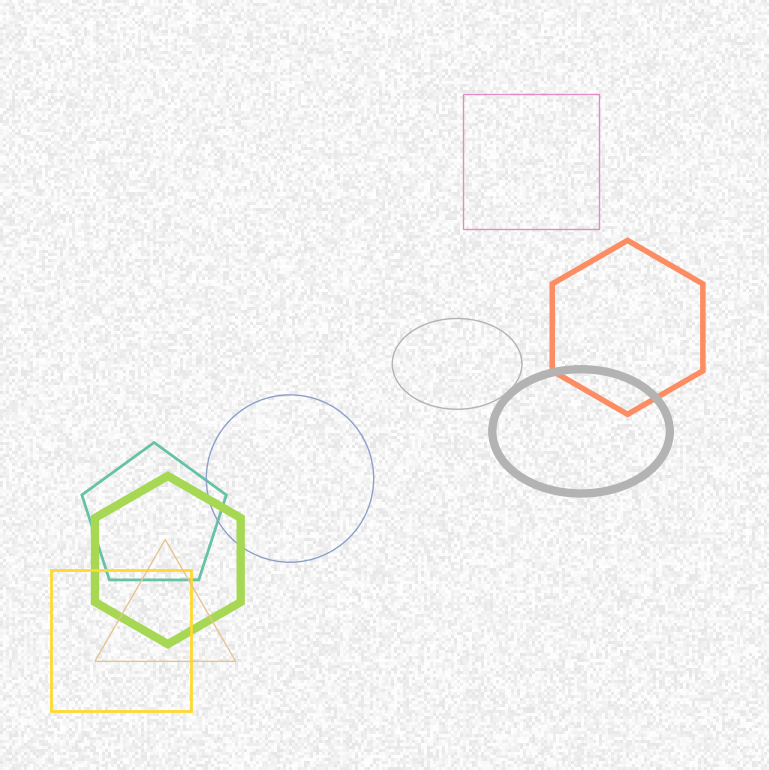[{"shape": "pentagon", "thickness": 1, "radius": 0.49, "center": [0.2, 0.327]}, {"shape": "hexagon", "thickness": 2, "radius": 0.56, "center": [0.815, 0.575]}, {"shape": "circle", "thickness": 0.5, "radius": 0.54, "center": [0.377, 0.379]}, {"shape": "square", "thickness": 0.5, "radius": 0.44, "center": [0.69, 0.79]}, {"shape": "hexagon", "thickness": 3, "radius": 0.55, "center": [0.218, 0.273]}, {"shape": "square", "thickness": 1, "radius": 0.46, "center": [0.157, 0.168]}, {"shape": "triangle", "thickness": 0.5, "radius": 0.53, "center": [0.215, 0.194]}, {"shape": "oval", "thickness": 0.5, "radius": 0.42, "center": [0.594, 0.527]}, {"shape": "oval", "thickness": 3, "radius": 0.58, "center": [0.755, 0.44]}]